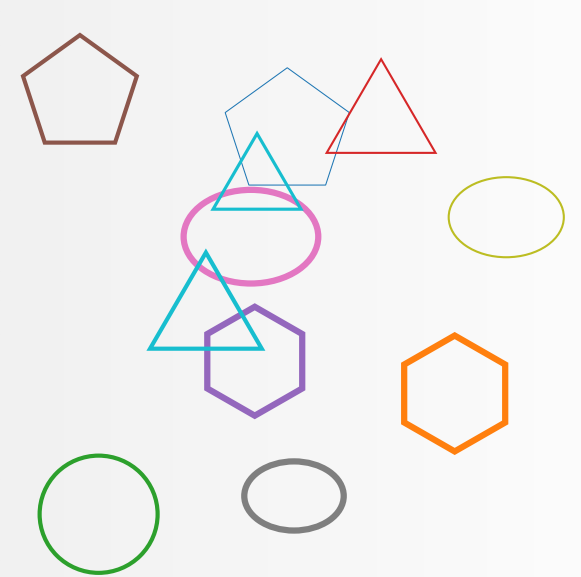[{"shape": "pentagon", "thickness": 0.5, "radius": 0.56, "center": [0.494, 0.77]}, {"shape": "hexagon", "thickness": 3, "radius": 0.5, "center": [0.782, 0.318]}, {"shape": "circle", "thickness": 2, "radius": 0.51, "center": [0.17, 0.109]}, {"shape": "triangle", "thickness": 1, "radius": 0.54, "center": [0.656, 0.788]}, {"shape": "hexagon", "thickness": 3, "radius": 0.47, "center": [0.438, 0.374]}, {"shape": "pentagon", "thickness": 2, "radius": 0.51, "center": [0.138, 0.835]}, {"shape": "oval", "thickness": 3, "radius": 0.58, "center": [0.432, 0.589]}, {"shape": "oval", "thickness": 3, "radius": 0.43, "center": [0.506, 0.14]}, {"shape": "oval", "thickness": 1, "radius": 0.5, "center": [0.871, 0.623]}, {"shape": "triangle", "thickness": 1.5, "radius": 0.44, "center": [0.442, 0.681]}, {"shape": "triangle", "thickness": 2, "radius": 0.55, "center": [0.354, 0.451]}]